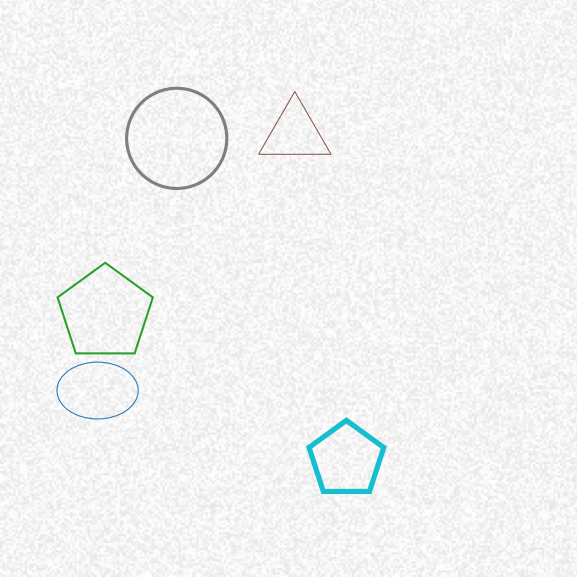[{"shape": "oval", "thickness": 0.5, "radius": 0.35, "center": [0.169, 0.323]}, {"shape": "pentagon", "thickness": 1, "radius": 0.43, "center": [0.182, 0.457]}, {"shape": "triangle", "thickness": 0.5, "radius": 0.36, "center": [0.51, 0.768]}, {"shape": "circle", "thickness": 1.5, "radius": 0.43, "center": [0.306, 0.76]}, {"shape": "pentagon", "thickness": 2.5, "radius": 0.34, "center": [0.6, 0.203]}]